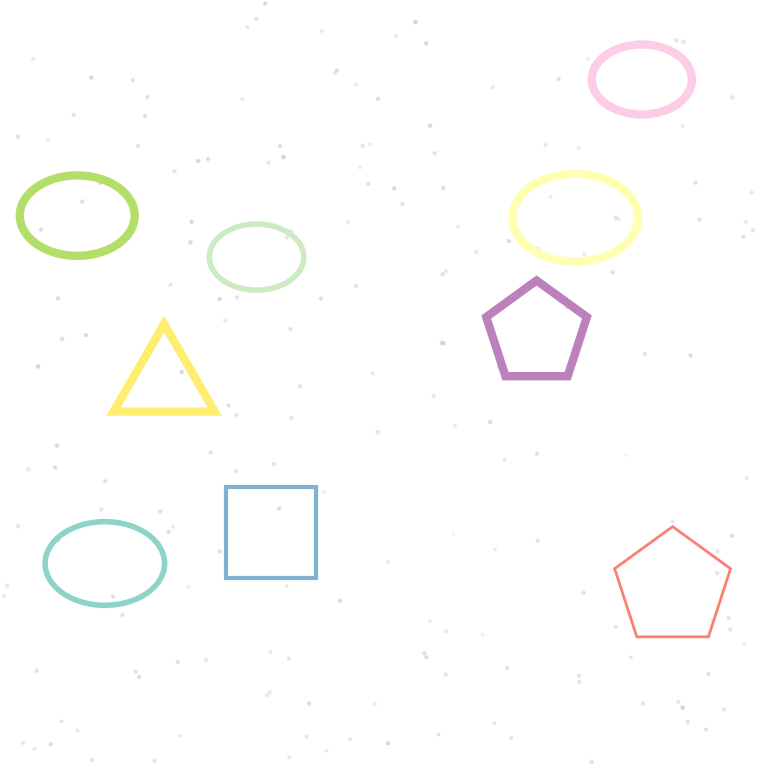[{"shape": "oval", "thickness": 2, "radius": 0.39, "center": [0.136, 0.268]}, {"shape": "oval", "thickness": 3, "radius": 0.41, "center": [0.747, 0.717]}, {"shape": "pentagon", "thickness": 1, "radius": 0.4, "center": [0.874, 0.237]}, {"shape": "square", "thickness": 1.5, "radius": 0.3, "center": [0.352, 0.308]}, {"shape": "oval", "thickness": 3, "radius": 0.37, "center": [0.1, 0.72]}, {"shape": "oval", "thickness": 3, "radius": 0.32, "center": [0.834, 0.897]}, {"shape": "pentagon", "thickness": 3, "radius": 0.34, "center": [0.697, 0.567]}, {"shape": "oval", "thickness": 2, "radius": 0.31, "center": [0.333, 0.666]}, {"shape": "triangle", "thickness": 3, "radius": 0.38, "center": [0.213, 0.503]}]